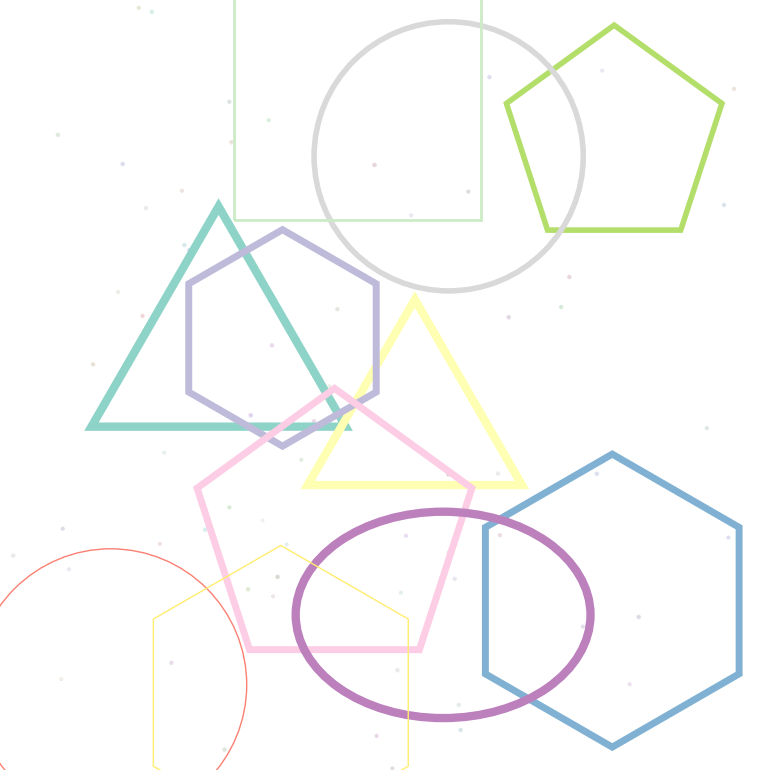[{"shape": "triangle", "thickness": 3, "radius": 0.95, "center": [0.284, 0.541]}, {"shape": "triangle", "thickness": 3, "radius": 0.8, "center": [0.539, 0.45]}, {"shape": "hexagon", "thickness": 2.5, "radius": 0.7, "center": [0.367, 0.561]}, {"shape": "circle", "thickness": 0.5, "radius": 0.88, "center": [0.144, 0.111]}, {"shape": "hexagon", "thickness": 2.5, "radius": 0.95, "center": [0.795, 0.22]}, {"shape": "pentagon", "thickness": 2, "radius": 0.74, "center": [0.798, 0.82]}, {"shape": "pentagon", "thickness": 2.5, "radius": 0.94, "center": [0.434, 0.308]}, {"shape": "circle", "thickness": 2, "radius": 0.87, "center": [0.583, 0.797]}, {"shape": "oval", "thickness": 3, "radius": 0.96, "center": [0.575, 0.201]}, {"shape": "square", "thickness": 1, "radius": 0.8, "center": [0.464, 0.875]}, {"shape": "hexagon", "thickness": 0.5, "radius": 0.96, "center": [0.365, 0.101]}]